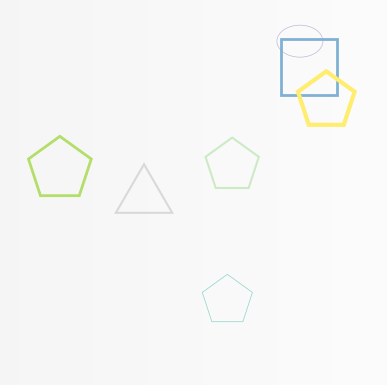[{"shape": "pentagon", "thickness": 0.5, "radius": 0.34, "center": [0.587, 0.219]}, {"shape": "oval", "thickness": 0.5, "radius": 0.3, "center": [0.774, 0.893]}, {"shape": "square", "thickness": 2, "radius": 0.36, "center": [0.797, 0.826]}, {"shape": "pentagon", "thickness": 2, "radius": 0.43, "center": [0.154, 0.561]}, {"shape": "triangle", "thickness": 1.5, "radius": 0.42, "center": [0.372, 0.489]}, {"shape": "pentagon", "thickness": 1.5, "radius": 0.36, "center": [0.599, 0.57]}, {"shape": "pentagon", "thickness": 3, "radius": 0.38, "center": [0.842, 0.738]}]